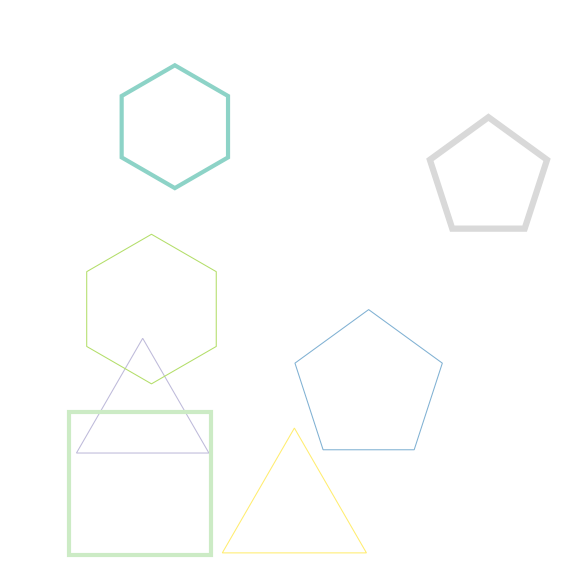[{"shape": "hexagon", "thickness": 2, "radius": 0.53, "center": [0.303, 0.78]}, {"shape": "triangle", "thickness": 0.5, "radius": 0.66, "center": [0.247, 0.281]}, {"shape": "pentagon", "thickness": 0.5, "radius": 0.67, "center": [0.638, 0.329]}, {"shape": "hexagon", "thickness": 0.5, "radius": 0.65, "center": [0.262, 0.464]}, {"shape": "pentagon", "thickness": 3, "radius": 0.53, "center": [0.846, 0.689]}, {"shape": "square", "thickness": 2, "radius": 0.62, "center": [0.242, 0.162]}, {"shape": "triangle", "thickness": 0.5, "radius": 0.72, "center": [0.51, 0.114]}]